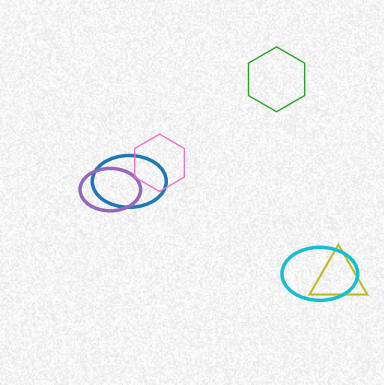[{"shape": "oval", "thickness": 2.5, "radius": 0.48, "center": [0.336, 0.529]}, {"shape": "hexagon", "thickness": 1, "radius": 0.42, "center": [0.718, 0.794]}, {"shape": "oval", "thickness": 2.5, "radius": 0.39, "center": [0.287, 0.507]}, {"shape": "hexagon", "thickness": 1, "radius": 0.37, "center": [0.414, 0.577]}, {"shape": "triangle", "thickness": 1.5, "radius": 0.43, "center": [0.879, 0.278]}, {"shape": "oval", "thickness": 2.5, "radius": 0.49, "center": [0.831, 0.289]}]